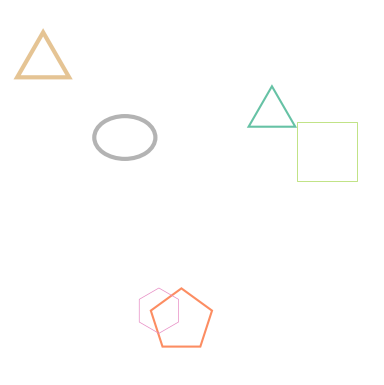[{"shape": "triangle", "thickness": 1.5, "radius": 0.35, "center": [0.706, 0.706]}, {"shape": "pentagon", "thickness": 1.5, "radius": 0.42, "center": [0.471, 0.167]}, {"shape": "hexagon", "thickness": 0.5, "radius": 0.29, "center": [0.413, 0.193]}, {"shape": "square", "thickness": 0.5, "radius": 0.39, "center": [0.849, 0.607]}, {"shape": "triangle", "thickness": 3, "radius": 0.39, "center": [0.112, 0.838]}, {"shape": "oval", "thickness": 3, "radius": 0.4, "center": [0.324, 0.643]}]